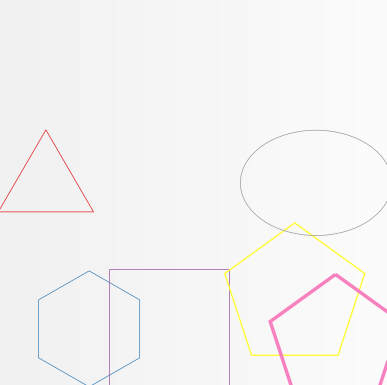[{"shape": "triangle", "thickness": 0.5, "radius": 0.71, "center": [0.118, 0.521]}, {"shape": "hexagon", "thickness": 0.5, "radius": 0.75, "center": [0.23, 0.146]}, {"shape": "square", "thickness": 0.5, "radius": 0.78, "center": [0.436, 0.145]}, {"shape": "pentagon", "thickness": 1, "radius": 0.95, "center": [0.761, 0.231]}, {"shape": "pentagon", "thickness": 2.5, "radius": 0.89, "center": [0.866, 0.11]}, {"shape": "oval", "thickness": 0.5, "radius": 0.98, "center": [0.816, 0.525]}]